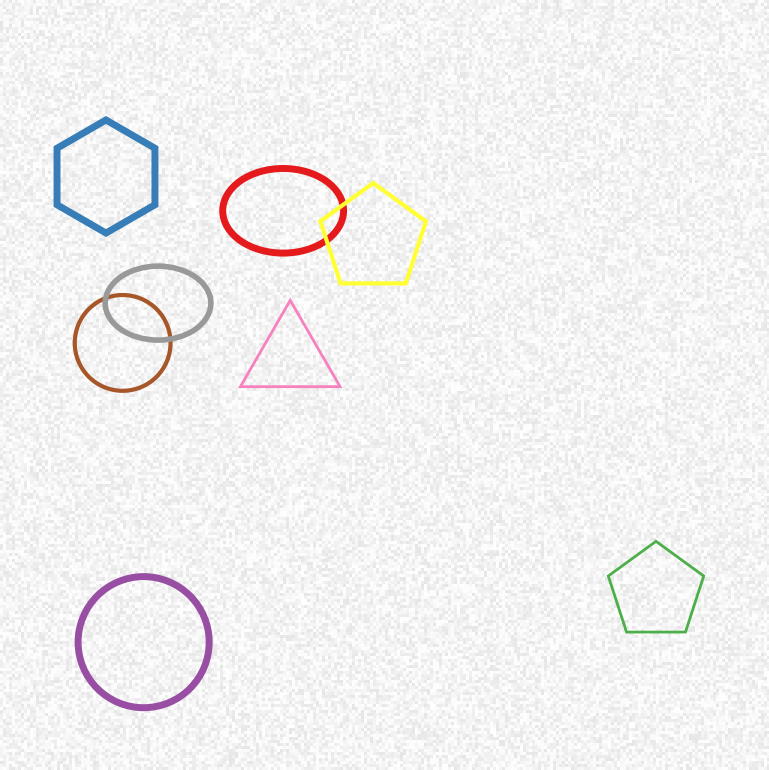[{"shape": "oval", "thickness": 2.5, "radius": 0.39, "center": [0.368, 0.726]}, {"shape": "hexagon", "thickness": 2.5, "radius": 0.37, "center": [0.138, 0.771]}, {"shape": "pentagon", "thickness": 1, "radius": 0.33, "center": [0.852, 0.232]}, {"shape": "circle", "thickness": 2.5, "radius": 0.43, "center": [0.187, 0.166]}, {"shape": "pentagon", "thickness": 1.5, "radius": 0.36, "center": [0.485, 0.69]}, {"shape": "circle", "thickness": 1.5, "radius": 0.31, "center": [0.159, 0.555]}, {"shape": "triangle", "thickness": 1, "radius": 0.37, "center": [0.377, 0.535]}, {"shape": "oval", "thickness": 2, "radius": 0.34, "center": [0.205, 0.606]}]